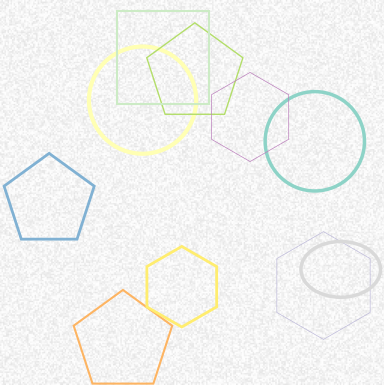[{"shape": "circle", "thickness": 2.5, "radius": 0.65, "center": [0.818, 0.633]}, {"shape": "circle", "thickness": 3, "radius": 0.7, "center": [0.37, 0.74]}, {"shape": "hexagon", "thickness": 0.5, "radius": 0.7, "center": [0.84, 0.258]}, {"shape": "pentagon", "thickness": 2, "radius": 0.62, "center": [0.128, 0.478]}, {"shape": "pentagon", "thickness": 1.5, "radius": 0.67, "center": [0.319, 0.112]}, {"shape": "pentagon", "thickness": 1, "radius": 0.66, "center": [0.506, 0.809]}, {"shape": "oval", "thickness": 2.5, "radius": 0.52, "center": [0.885, 0.3]}, {"shape": "hexagon", "thickness": 0.5, "radius": 0.58, "center": [0.65, 0.696]}, {"shape": "square", "thickness": 1.5, "radius": 0.6, "center": [0.423, 0.851]}, {"shape": "hexagon", "thickness": 2, "radius": 0.52, "center": [0.472, 0.255]}]